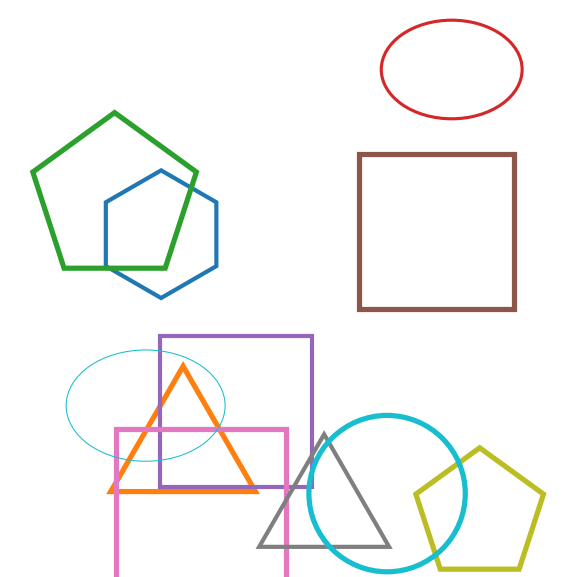[{"shape": "hexagon", "thickness": 2, "radius": 0.55, "center": [0.279, 0.594]}, {"shape": "triangle", "thickness": 2.5, "radius": 0.72, "center": [0.317, 0.22]}, {"shape": "pentagon", "thickness": 2.5, "radius": 0.74, "center": [0.198, 0.655]}, {"shape": "oval", "thickness": 1.5, "radius": 0.61, "center": [0.782, 0.879]}, {"shape": "square", "thickness": 2, "radius": 0.66, "center": [0.409, 0.287]}, {"shape": "square", "thickness": 2.5, "radius": 0.67, "center": [0.756, 0.599]}, {"shape": "square", "thickness": 2.5, "radius": 0.73, "center": [0.348, 0.109]}, {"shape": "triangle", "thickness": 2, "radius": 0.65, "center": [0.561, 0.117]}, {"shape": "pentagon", "thickness": 2.5, "radius": 0.58, "center": [0.831, 0.108]}, {"shape": "oval", "thickness": 0.5, "radius": 0.69, "center": [0.252, 0.297]}, {"shape": "circle", "thickness": 2.5, "radius": 0.68, "center": [0.67, 0.144]}]